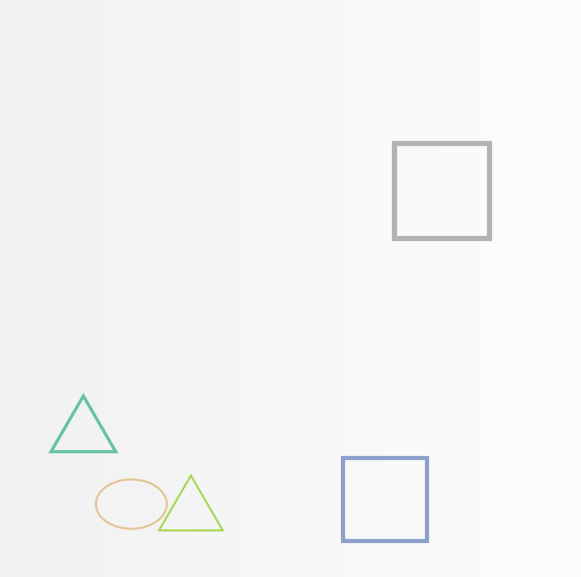[{"shape": "triangle", "thickness": 1.5, "radius": 0.32, "center": [0.143, 0.249]}, {"shape": "square", "thickness": 2, "radius": 0.36, "center": [0.663, 0.135]}, {"shape": "triangle", "thickness": 1, "radius": 0.32, "center": [0.328, 0.112]}, {"shape": "oval", "thickness": 1, "radius": 0.3, "center": [0.226, 0.126]}, {"shape": "square", "thickness": 2.5, "radius": 0.41, "center": [0.76, 0.67]}]